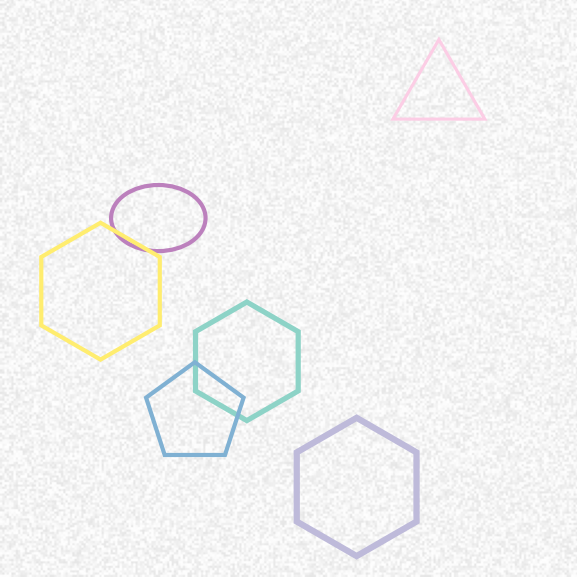[{"shape": "hexagon", "thickness": 2.5, "radius": 0.51, "center": [0.427, 0.374]}, {"shape": "hexagon", "thickness": 3, "radius": 0.6, "center": [0.618, 0.156]}, {"shape": "pentagon", "thickness": 2, "radius": 0.44, "center": [0.337, 0.283]}, {"shape": "triangle", "thickness": 1.5, "radius": 0.46, "center": [0.76, 0.839]}, {"shape": "oval", "thickness": 2, "radius": 0.41, "center": [0.274, 0.622]}, {"shape": "hexagon", "thickness": 2, "radius": 0.59, "center": [0.174, 0.495]}]